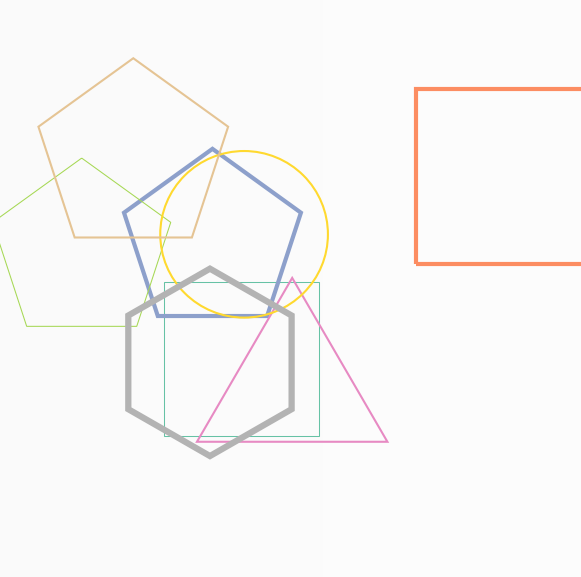[{"shape": "square", "thickness": 0.5, "radius": 0.67, "center": [0.415, 0.377]}, {"shape": "square", "thickness": 2, "radius": 0.76, "center": [0.867, 0.694]}, {"shape": "pentagon", "thickness": 2, "radius": 0.8, "center": [0.366, 0.581]}, {"shape": "triangle", "thickness": 1, "radius": 0.95, "center": [0.503, 0.329]}, {"shape": "pentagon", "thickness": 0.5, "radius": 0.81, "center": [0.141, 0.564]}, {"shape": "circle", "thickness": 1, "radius": 0.72, "center": [0.42, 0.593]}, {"shape": "pentagon", "thickness": 1, "radius": 0.86, "center": [0.229, 0.727]}, {"shape": "hexagon", "thickness": 3, "radius": 0.81, "center": [0.361, 0.372]}]